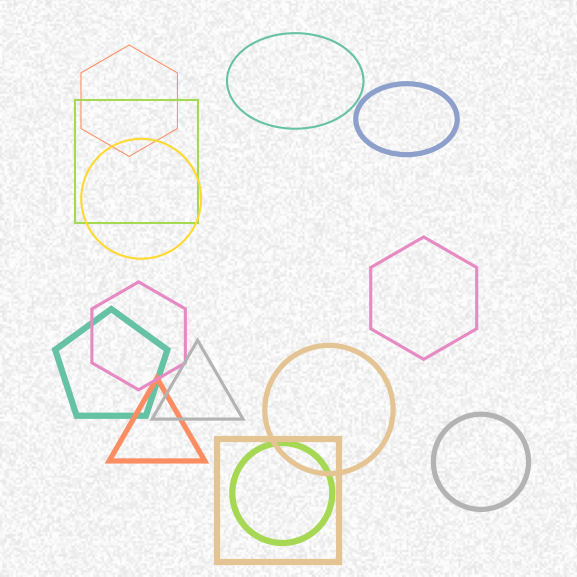[{"shape": "oval", "thickness": 1, "radius": 0.59, "center": [0.511, 0.859]}, {"shape": "pentagon", "thickness": 3, "radius": 0.51, "center": [0.193, 0.362]}, {"shape": "triangle", "thickness": 2.5, "radius": 0.48, "center": [0.272, 0.249]}, {"shape": "hexagon", "thickness": 0.5, "radius": 0.48, "center": [0.224, 0.825]}, {"shape": "oval", "thickness": 2.5, "radius": 0.44, "center": [0.704, 0.793]}, {"shape": "hexagon", "thickness": 1.5, "radius": 0.53, "center": [0.734, 0.483]}, {"shape": "hexagon", "thickness": 1.5, "radius": 0.47, "center": [0.24, 0.418]}, {"shape": "square", "thickness": 1, "radius": 0.53, "center": [0.237, 0.719]}, {"shape": "circle", "thickness": 3, "radius": 0.43, "center": [0.489, 0.145]}, {"shape": "circle", "thickness": 1, "radius": 0.52, "center": [0.244, 0.655]}, {"shape": "square", "thickness": 3, "radius": 0.53, "center": [0.482, 0.133]}, {"shape": "circle", "thickness": 2.5, "radius": 0.56, "center": [0.57, 0.29]}, {"shape": "triangle", "thickness": 1.5, "radius": 0.45, "center": [0.342, 0.319]}, {"shape": "circle", "thickness": 2.5, "radius": 0.41, "center": [0.833, 0.199]}]